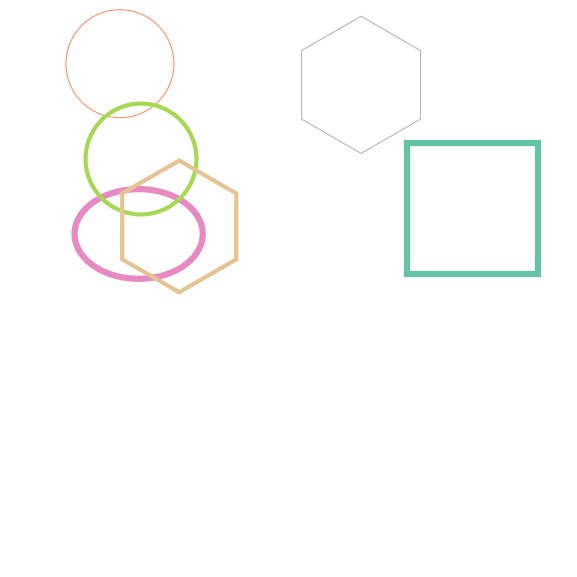[{"shape": "square", "thickness": 3, "radius": 0.57, "center": [0.818, 0.638]}, {"shape": "circle", "thickness": 0.5, "radius": 0.47, "center": [0.208, 0.889]}, {"shape": "oval", "thickness": 3, "radius": 0.55, "center": [0.24, 0.594]}, {"shape": "circle", "thickness": 2, "radius": 0.48, "center": [0.244, 0.724]}, {"shape": "hexagon", "thickness": 2, "radius": 0.57, "center": [0.31, 0.607]}, {"shape": "hexagon", "thickness": 0.5, "radius": 0.59, "center": [0.625, 0.852]}]